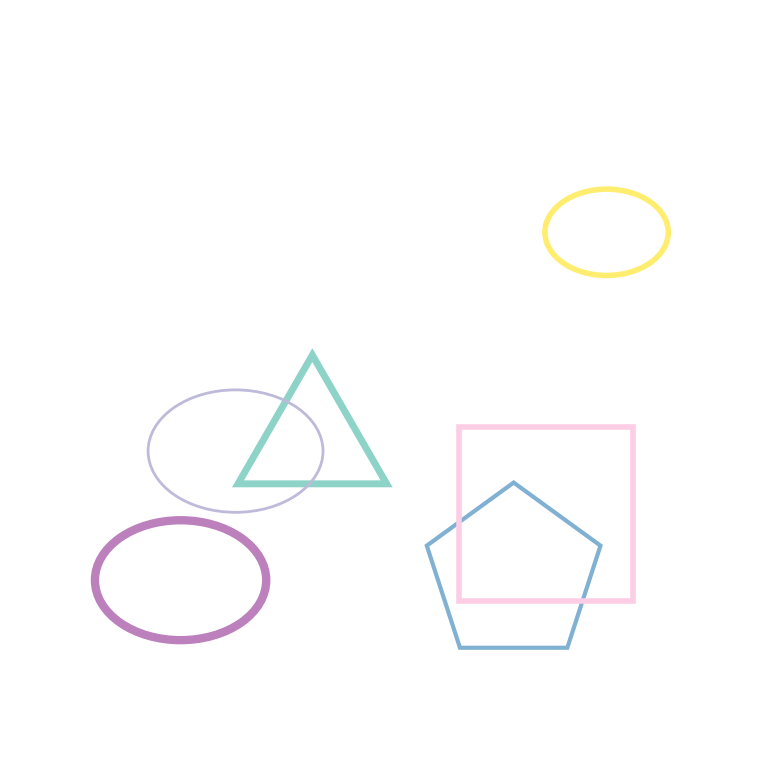[{"shape": "triangle", "thickness": 2.5, "radius": 0.56, "center": [0.406, 0.427]}, {"shape": "oval", "thickness": 1, "radius": 0.57, "center": [0.306, 0.414]}, {"shape": "pentagon", "thickness": 1.5, "radius": 0.59, "center": [0.667, 0.255]}, {"shape": "square", "thickness": 2, "radius": 0.56, "center": [0.709, 0.333]}, {"shape": "oval", "thickness": 3, "radius": 0.56, "center": [0.235, 0.246]}, {"shape": "oval", "thickness": 2, "radius": 0.4, "center": [0.788, 0.698]}]